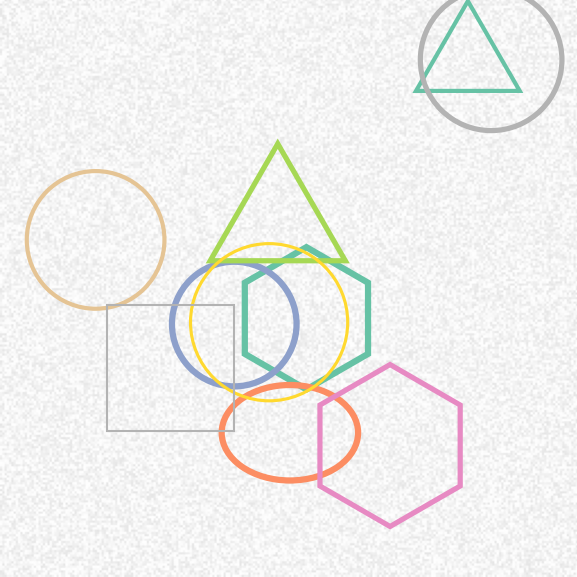[{"shape": "hexagon", "thickness": 3, "radius": 0.62, "center": [0.531, 0.448]}, {"shape": "triangle", "thickness": 2, "radius": 0.52, "center": [0.81, 0.894]}, {"shape": "oval", "thickness": 3, "radius": 0.59, "center": [0.502, 0.25]}, {"shape": "circle", "thickness": 3, "radius": 0.54, "center": [0.406, 0.438]}, {"shape": "hexagon", "thickness": 2.5, "radius": 0.7, "center": [0.675, 0.228]}, {"shape": "triangle", "thickness": 2.5, "radius": 0.68, "center": [0.481, 0.615]}, {"shape": "circle", "thickness": 1.5, "radius": 0.68, "center": [0.466, 0.441]}, {"shape": "circle", "thickness": 2, "radius": 0.6, "center": [0.166, 0.584]}, {"shape": "square", "thickness": 1, "radius": 0.55, "center": [0.295, 0.362]}, {"shape": "circle", "thickness": 2.5, "radius": 0.61, "center": [0.85, 0.896]}]